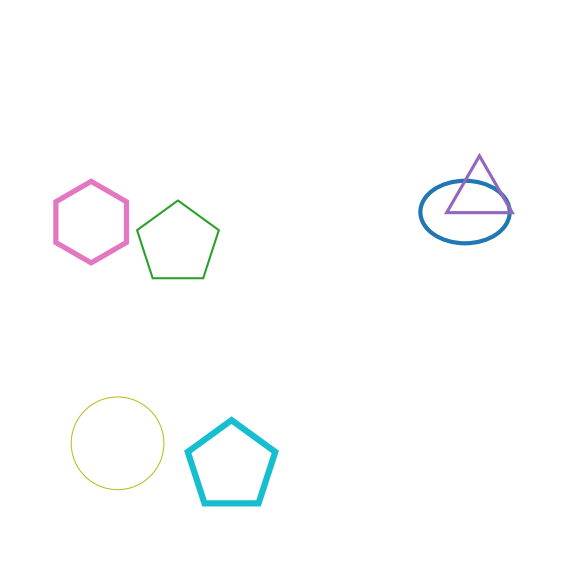[{"shape": "oval", "thickness": 2, "radius": 0.39, "center": [0.805, 0.632]}, {"shape": "pentagon", "thickness": 1, "radius": 0.37, "center": [0.308, 0.578]}, {"shape": "triangle", "thickness": 1.5, "radius": 0.33, "center": [0.83, 0.664]}, {"shape": "hexagon", "thickness": 2.5, "radius": 0.35, "center": [0.158, 0.615]}, {"shape": "circle", "thickness": 0.5, "radius": 0.4, "center": [0.204, 0.231]}, {"shape": "pentagon", "thickness": 3, "radius": 0.4, "center": [0.401, 0.192]}]